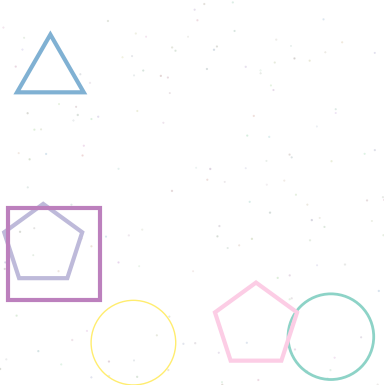[{"shape": "circle", "thickness": 2, "radius": 0.56, "center": [0.859, 0.125]}, {"shape": "pentagon", "thickness": 3, "radius": 0.53, "center": [0.112, 0.364]}, {"shape": "triangle", "thickness": 3, "radius": 0.5, "center": [0.131, 0.81]}, {"shape": "pentagon", "thickness": 3, "radius": 0.56, "center": [0.665, 0.154]}, {"shape": "square", "thickness": 3, "radius": 0.6, "center": [0.14, 0.34]}, {"shape": "circle", "thickness": 1, "radius": 0.55, "center": [0.347, 0.11]}]